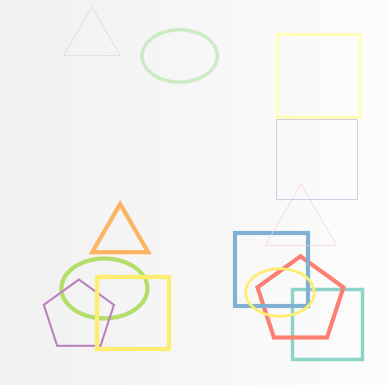[{"shape": "square", "thickness": 2.5, "radius": 0.45, "center": [0.844, 0.158]}, {"shape": "square", "thickness": 2, "radius": 0.54, "center": [0.822, 0.803]}, {"shape": "square", "thickness": 0.5, "radius": 0.52, "center": [0.817, 0.588]}, {"shape": "pentagon", "thickness": 3, "radius": 0.58, "center": [0.775, 0.218]}, {"shape": "square", "thickness": 3, "radius": 0.47, "center": [0.701, 0.3]}, {"shape": "triangle", "thickness": 3, "radius": 0.42, "center": [0.31, 0.387]}, {"shape": "oval", "thickness": 3, "radius": 0.56, "center": [0.269, 0.251]}, {"shape": "triangle", "thickness": 0.5, "radius": 0.53, "center": [0.777, 0.416]}, {"shape": "triangle", "thickness": 0.5, "radius": 0.42, "center": [0.237, 0.898]}, {"shape": "pentagon", "thickness": 1.5, "radius": 0.48, "center": [0.204, 0.179]}, {"shape": "oval", "thickness": 2.5, "radius": 0.49, "center": [0.464, 0.855]}, {"shape": "square", "thickness": 3, "radius": 0.46, "center": [0.343, 0.187]}, {"shape": "oval", "thickness": 2, "radius": 0.44, "center": [0.722, 0.24]}]